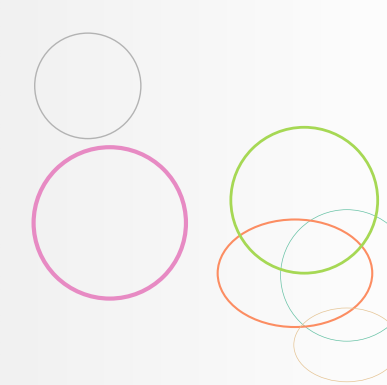[{"shape": "circle", "thickness": 0.5, "radius": 0.85, "center": [0.895, 0.285]}, {"shape": "oval", "thickness": 1.5, "radius": 1.0, "center": [0.761, 0.29]}, {"shape": "circle", "thickness": 3, "radius": 0.98, "center": [0.283, 0.421]}, {"shape": "circle", "thickness": 2, "radius": 0.95, "center": [0.785, 0.48]}, {"shape": "oval", "thickness": 0.5, "radius": 0.68, "center": [0.895, 0.104]}, {"shape": "circle", "thickness": 1, "radius": 0.68, "center": [0.227, 0.777]}]